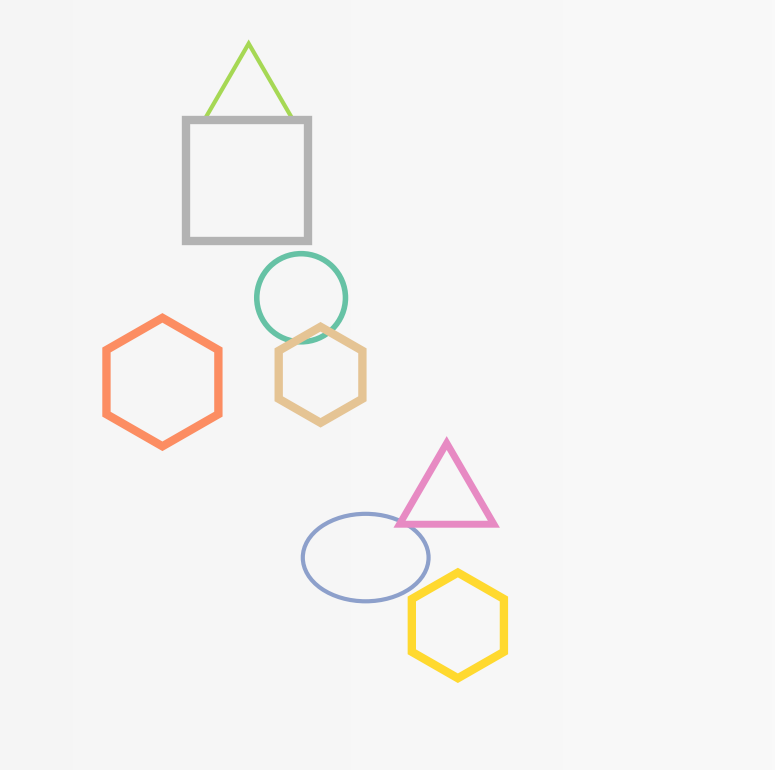[{"shape": "circle", "thickness": 2, "radius": 0.29, "center": [0.389, 0.613]}, {"shape": "hexagon", "thickness": 3, "radius": 0.42, "center": [0.21, 0.504]}, {"shape": "oval", "thickness": 1.5, "radius": 0.41, "center": [0.472, 0.276]}, {"shape": "triangle", "thickness": 2.5, "radius": 0.35, "center": [0.576, 0.354]}, {"shape": "triangle", "thickness": 1.5, "radius": 0.33, "center": [0.321, 0.877]}, {"shape": "hexagon", "thickness": 3, "radius": 0.34, "center": [0.591, 0.188]}, {"shape": "hexagon", "thickness": 3, "radius": 0.31, "center": [0.414, 0.513]}, {"shape": "square", "thickness": 3, "radius": 0.39, "center": [0.319, 0.766]}]